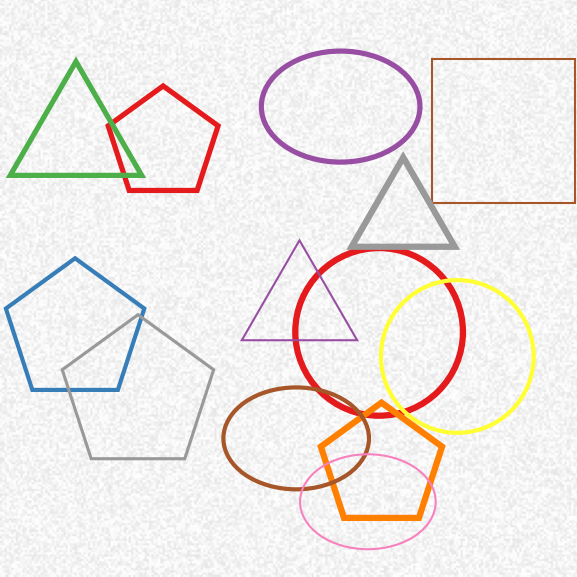[{"shape": "circle", "thickness": 3, "radius": 0.73, "center": [0.656, 0.424]}, {"shape": "pentagon", "thickness": 2.5, "radius": 0.5, "center": [0.282, 0.75]}, {"shape": "pentagon", "thickness": 2, "radius": 0.63, "center": [0.13, 0.426]}, {"shape": "triangle", "thickness": 2.5, "radius": 0.66, "center": [0.132, 0.761]}, {"shape": "triangle", "thickness": 1, "radius": 0.58, "center": [0.519, 0.468]}, {"shape": "oval", "thickness": 2.5, "radius": 0.69, "center": [0.59, 0.815]}, {"shape": "pentagon", "thickness": 3, "radius": 0.55, "center": [0.661, 0.192]}, {"shape": "circle", "thickness": 2, "radius": 0.66, "center": [0.792, 0.382]}, {"shape": "square", "thickness": 1, "radius": 0.62, "center": [0.872, 0.772]}, {"shape": "oval", "thickness": 2, "radius": 0.63, "center": [0.513, 0.24]}, {"shape": "oval", "thickness": 1, "radius": 0.59, "center": [0.637, 0.13]}, {"shape": "triangle", "thickness": 3, "radius": 0.52, "center": [0.698, 0.623]}, {"shape": "pentagon", "thickness": 1.5, "radius": 0.69, "center": [0.239, 0.316]}]